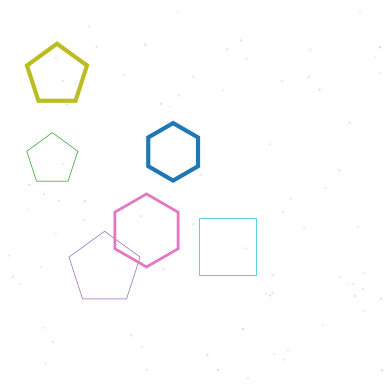[{"shape": "hexagon", "thickness": 3, "radius": 0.37, "center": [0.45, 0.606]}, {"shape": "pentagon", "thickness": 0.5, "radius": 0.35, "center": [0.136, 0.586]}, {"shape": "pentagon", "thickness": 0.5, "radius": 0.49, "center": [0.272, 0.302]}, {"shape": "hexagon", "thickness": 2, "radius": 0.47, "center": [0.381, 0.401]}, {"shape": "pentagon", "thickness": 3, "radius": 0.41, "center": [0.148, 0.805]}, {"shape": "square", "thickness": 0.5, "radius": 0.37, "center": [0.591, 0.36]}]